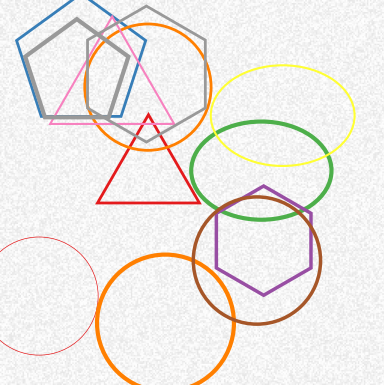[{"shape": "triangle", "thickness": 2, "radius": 0.76, "center": [0.386, 0.549]}, {"shape": "circle", "thickness": 0.5, "radius": 0.77, "center": [0.102, 0.231]}, {"shape": "pentagon", "thickness": 2, "radius": 0.88, "center": [0.211, 0.84]}, {"shape": "oval", "thickness": 3, "radius": 0.91, "center": [0.679, 0.557]}, {"shape": "hexagon", "thickness": 2.5, "radius": 0.71, "center": [0.685, 0.375]}, {"shape": "circle", "thickness": 2, "radius": 0.82, "center": [0.384, 0.774]}, {"shape": "circle", "thickness": 3, "radius": 0.89, "center": [0.43, 0.161]}, {"shape": "oval", "thickness": 1.5, "radius": 0.93, "center": [0.734, 0.7]}, {"shape": "circle", "thickness": 2.5, "radius": 0.83, "center": [0.667, 0.323]}, {"shape": "triangle", "thickness": 1.5, "radius": 0.93, "center": [0.291, 0.771]}, {"shape": "hexagon", "thickness": 2, "radius": 0.88, "center": [0.38, 0.808]}, {"shape": "pentagon", "thickness": 3, "radius": 0.7, "center": [0.2, 0.809]}]